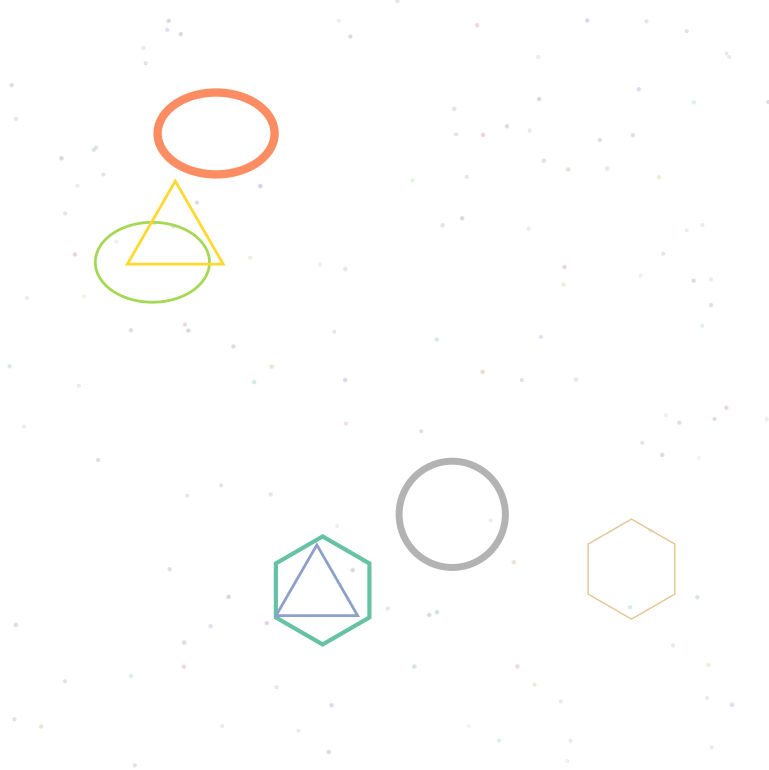[{"shape": "hexagon", "thickness": 1.5, "radius": 0.35, "center": [0.419, 0.233]}, {"shape": "oval", "thickness": 3, "radius": 0.38, "center": [0.281, 0.827]}, {"shape": "triangle", "thickness": 1, "radius": 0.31, "center": [0.411, 0.231]}, {"shape": "oval", "thickness": 1, "radius": 0.37, "center": [0.198, 0.659]}, {"shape": "triangle", "thickness": 1, "radius": 0.36, "center": [0.228, 0.693]}, {"shape": "hexagon", "thickness": 0.5, "radius": 0.32, "center": [0.82, 0.261]}, {"shape": "circle", "thickness": 2.5, "radius": 0.35, "center": [0.587, 0.332]}]